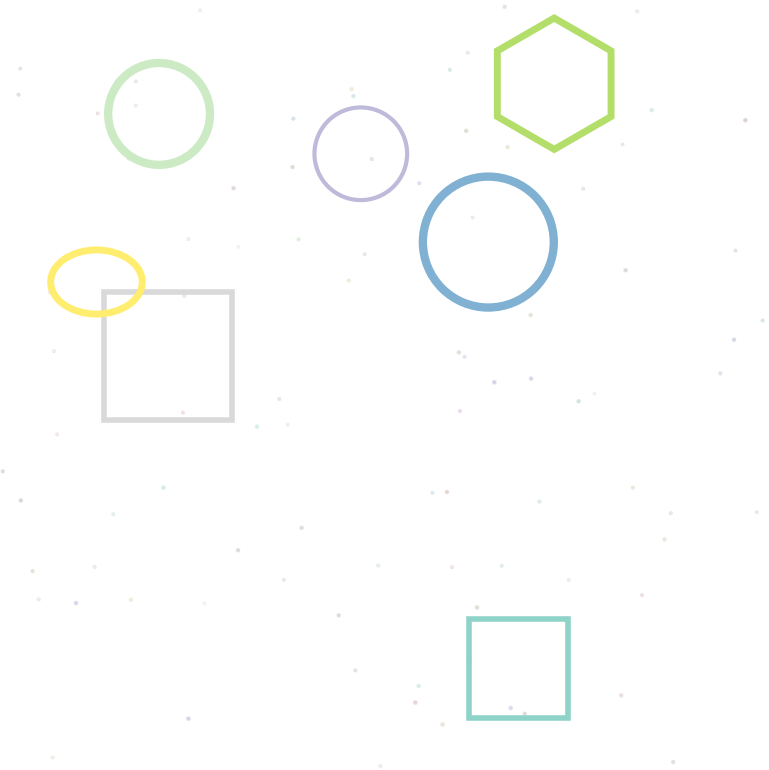[{"shape": "square", "thickness": 2, "radius": 0.32, "center": [0.674, 0.132]}, {"shape": "circle", "thickness": 1.5, "radius": 0.3, "center": [0.469, 0.8]}, {"shape": "circle", "thickness": 3, "radius": 0.43, "center": [0.634, 0.686]}, {"shape": "hexagon", "thickness": 2.5, "radius": 0.43, "center": [0.72, 0.891]}, {"shape": "square", "thickness": 2, "radius": 0.42, "center": [0.219, 0.538]}, {"shape": "circle", "thickness": 3, "radius": 0.33, "center": [0.207, 0.852]}, {"shape": "oval", "thickness": 2.5, "radius": 0.3, "center": [0.125, 0.634]}]